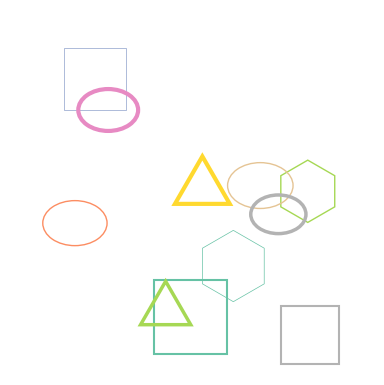[{"shape": "hexagon", "thickness": 0.5, "radius": 0.46, "center": [0.606, 0.309]}, {"shape": "square", "thickness": 1.5, "radius": 0.48, "center": [0.495, 0.176]}, {"shape": "oval", "thickness": 1, "radius": 0.42, "center": [0.195, 0.42]}, {"shape": "square", "thickness": 0.5, "radius": 0.4, "center": [0.247, 0.794]}, {"shape": "oval", "thickness": 3, "radius": 0.39, "center": [0.281, 0.714]}, {"shape": "hexagon", "thickness": 1, "radius": 0.4, "center": [0.799, 0.503]}, {"shape": "triangle", "thickness": 2.5, "radius": 0.38, "center": [0.43, 0.194]}, {"shape": "triangle", "thickness": 3, "radius": 0.41, "center": [0.526, 0.512]}, {"shape": "oval", "thickness": 1, "radius": 0.43, "center": [0.676, 0.518]}, {"shape": "oval", "thickness": 2.5, "radius": 0.36, "center": [0.723, 0.443]}, {"shape": "square", "thickness": 1.5, "radius": 0.38, "center": [0.806, 0.13]}]